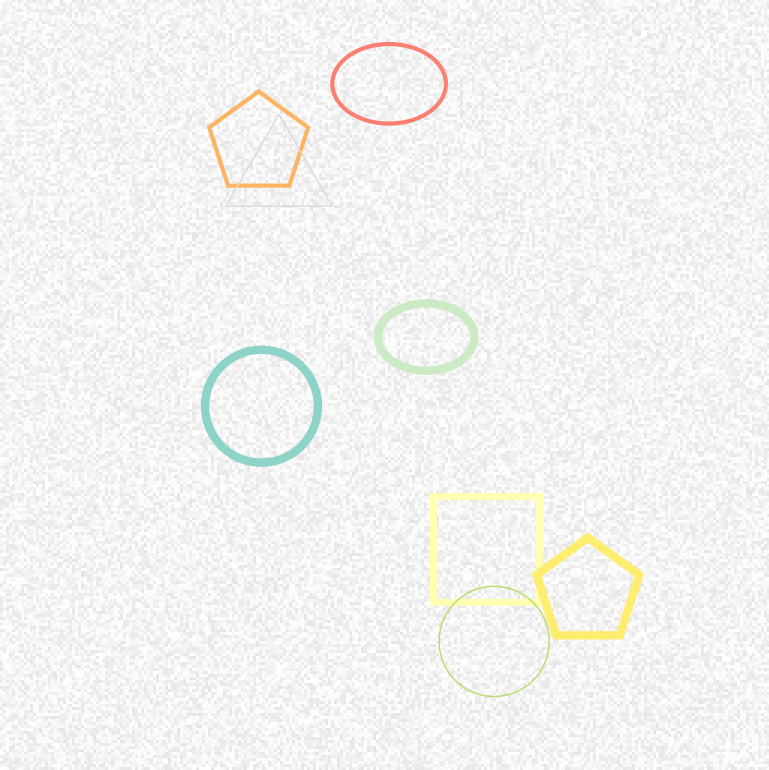[{"shape": "circle", "thickness": 3, "radius": 0.37, "center": [0.34, 0.472]}, {"shape": "square", "thickness": 2.5, "radius": 0.35, "center": [0.631, 0.287]}, {"shape": "oval", "thickness": 1.5, "radius": 0.37, "center": [0.505, 0.891]}, {"shape": "pentagon", "thickness": 1.5, "radius": 0.34, "center": [0.336, 0.814]}, {"shape": "circle", "thickness": 0.5, "radius": 0.36, "center": [0.642, 0.167]}, {"shape": "triangle", "thickness": 0.5, "radius": 0.4, "center": [0.362, 0.772]}, {"shape": "oval", "thickness": 3, "radius": 0.31, "center": [0.554, 0.562]}, {"shape": "pentagon", "thickness": 3, "radius": 0.35, "center": [0.764, 0.232]}]